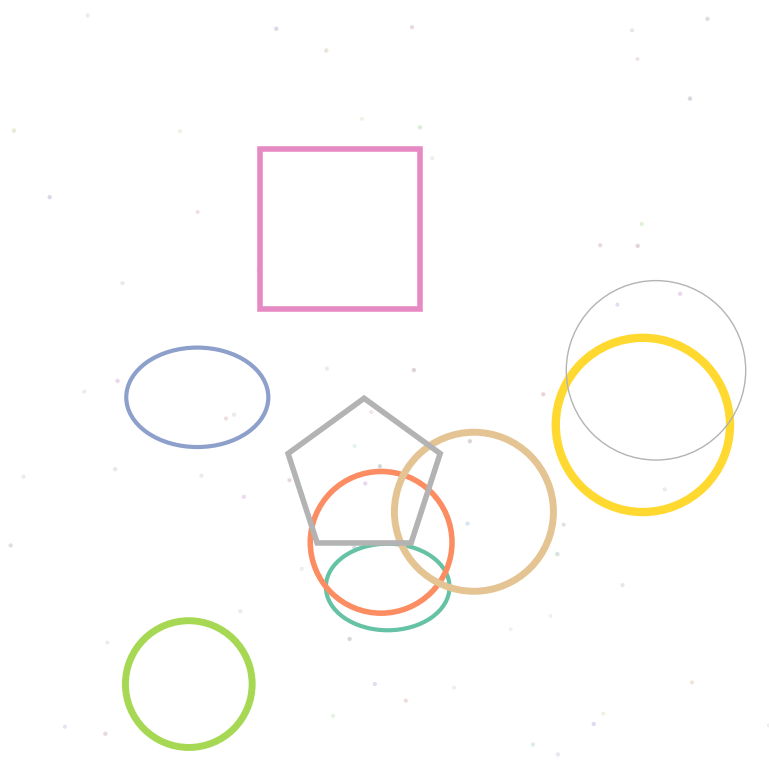[{"shape": "oval", "thickness": 1.5, "radius": 0.4, "center": [0.503, 0.238]}, {"shape": "circle", "thickness": 2, "radius": 0.46, "center": [0.495, 0.296]}, {"shape": "oval", "thickness": 1.5, "radius": 0.46, "center": [0.256, 0.484]}, {"shape": "square", "thickness": 2, "radius": 0.52, "center": [0.442, 0.702]}, {"shape": "circle", "thickness": 2.5, "radius": 0.41, "center": [0.245, 0.112]}, {"shape": "circle", "thickness": 3, "radius": 0.57, "center": [0.835, 0.448]}, {"shape": "circle", "thickness": 2.5, "radius": 0.52, "center": [0.615, 0.335]}, {"shape": "circle", "thickness": 0.5, "radius": 0.58, "center": [0.852, 0.519]}, {"shape": "pentagon", "thickness": 2, "radius": 0.52, "center": [0.473, 0.379]}]